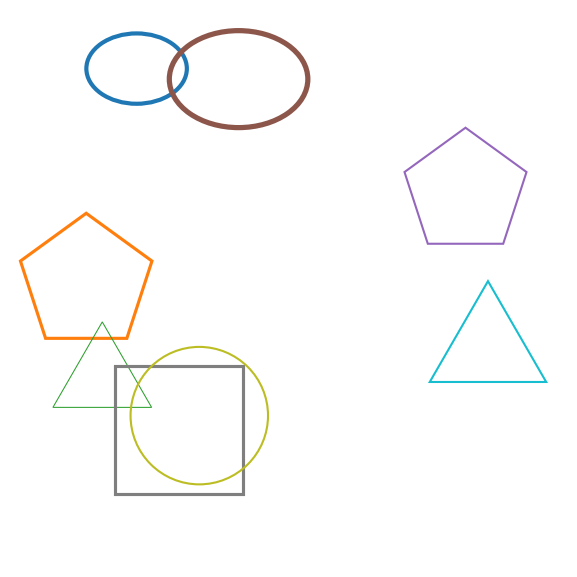[{"shape": "oval", "thickness": 2, "radius": 0.44, "center": [0.237, 0.88]}, {"shape": "pentagon", "thickness": 1.5, "radius": 0.6, "center": [0.149, 0.51]}, {"shape": "triangle", "thickness": 0.5, "radius": 0.49, "center": [0.177, 0.343]}, {"shape": "pentagon", "thickness": 1, "radius": 0.56, "center": [0.806, 0.667]}, {"shape": "oval", "thickness": 2.5, "radius": 0.6, "center": [0.413, 0.862]}, {"shape": "square", "thickness": 1.5, "radius": 0.55, "center": [0.311, 0.254]}, {"shape": "circle", "thickness": 1, "radius": 0.6, "center": [0.345, 0.279]}, {"shape": "triangle", "thickness": 1, "radius": 0.58, "center": [0.845, 0.396]}]